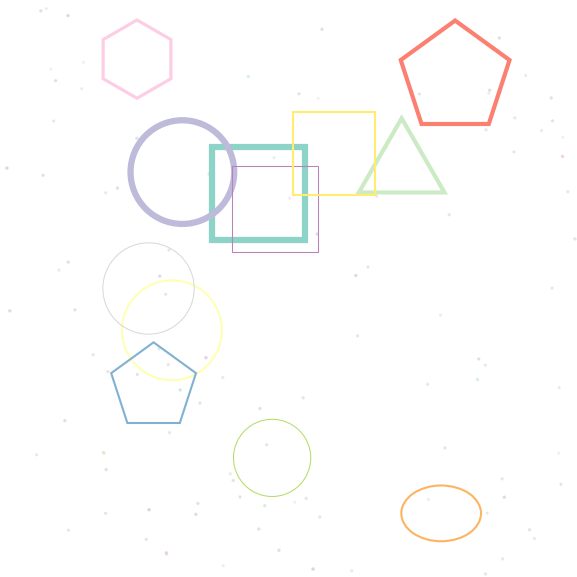[{"shape": "square", "thickness": 3, "radius": 0.4, "center": [0.448, 0.663]}, {"shape": "circle", "thickness": 1, "radius": 0.43, "center": [0.298, 0.427]}, {"shape": "circle", "thickness": 3, "radius": 0.45, "center": [0.316, 0.701]}, {"shape": "pentagon", "thickness": 2, "radius": 0.5, "center": [0.788, 0.865]}, {"shape": "pentagon", "thickness": 1, "radius": 0.39, "center": [0.266, 0.329]}, {"shape": "oval", "thickness": 1, "radius": 0.34, "center": [0.764, 0.11]}, {"shape": "circle", "thickness": 0.5, "radius": 0.33, "center": [0.471, 0.206]}, {"shape": "hexagon", "thickness": 1.5, "radius": 0.34, "center": [0.237, 0.897]}, {"shape": "circle", "thickness": 0.5, "radius": 0.4, "center": [0.257, 0.5]}, {"shape": "square", "thickness": 0.5, "radius": 0.37, "center": [0.477, 0.637]}, {"shape": "triangle", "thickness": 2, "radius": 0.43, "center": [0.695, 0.709]}, {"shape": "square", "thickness": 1, "radius": 0.36, "center": [0.579, 0.733]}]